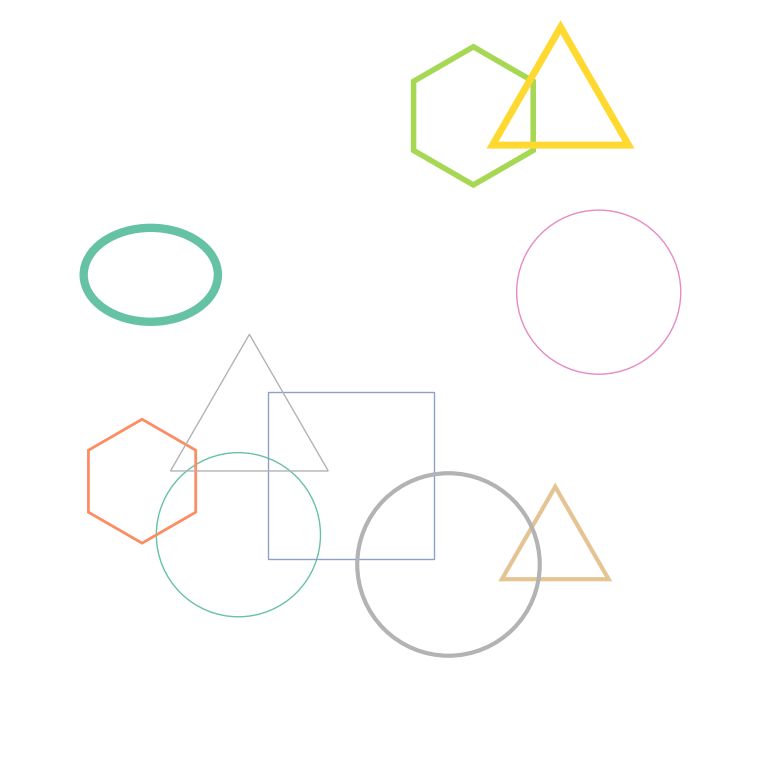[{"shape": "circle", "thickness": 0.5, "radius": 0.53, "center": [0.31, 0.306]}, {"shape": "oval", "thickness": 3, "radius": 0.44, "center": [0.196, 0.643]}, {"shape": "hexagon", "thickness": 1, "radius": 0.4, "center": [0.185, 0.375]}, {"shape": "square", "thickness": 0.5, "radius": 0.54, "center": [0.456, 0.382]}, {"shape": "circle", "thickness": 0.5, "radius": 0.53, "center": [0.778, 0.621]}, {"shape": "hexagon", "thickness": 2, "radius": 0.45, "center": [0.615, 0.85]}, {"shape": "triangle", "thickness": 2.5, "radius": 0.51, "center": [0.728, 0.863]}, {"shape": "triangle", "thickness": 1.5, "radius": 0.4, "center": [0.721, 0.288]}, {"shape": "triangle", "thickness": 0.5, "radius": 0.59, "center": [0.324, 0.448]}, {"shape": "circle", "thickness": 1.5, "radius": 0.59, "center": [0.582, 0.267]}]